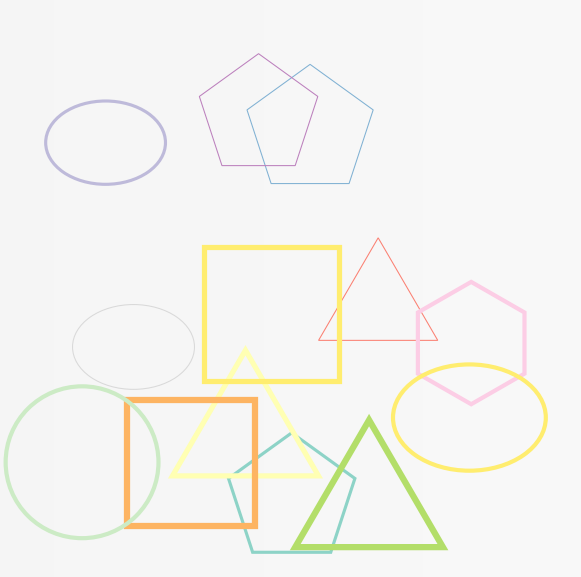[{"shape": "pentagon", "thickness": 1.5, "radius": 0.57, "center": [0.502, 0.135]}, {"shape": "triangle", "thickness": 2.5, "radius": 0.73, "center": [0.422, 0.248]}, {"shape": "oval", "thickness": 1.5, "radius": 0.52, "center": [0.182, 0.752]}, {"shape": "triangle", "thickness": 0.5, "radius": 0.59, "center": [0.651, 0.469]}, {"shape": "pentagon", "thickness": 0.5, "radius": 0.57, "center": [0.533, 0.774]}, {"shape": "square", "thickness": 3, "radius": 0.55, "center": [0.329, 0.198]}, {"shape": "triangle", "thickness": 3, "radius": 0.73, "center": [0.635, 0.125]}, {"shape": "hexagon", "thickness": 2, "radius": 0.53, "center": [0.811, 0.405]}, {"shape": "oval", "thickness": 0.5, "radius": 0.52, "center": [0.23, 0.398]}, {"shape": "pentagon", "thickness": 0.5, "radius": 0.54, "center": [0.445, 0.799]}, {"shape": "circle", "thickness": 2, "radius": 0.66, "center": [0.141, 0.199]}, {"shape": "oval", "thickness": 2, "radius": 0.66, "center": [0.808, 0.276]}, {"shape": "square", "thickness": 2.5, "radius": 0.58, "center": [0.467, 0.455]}]